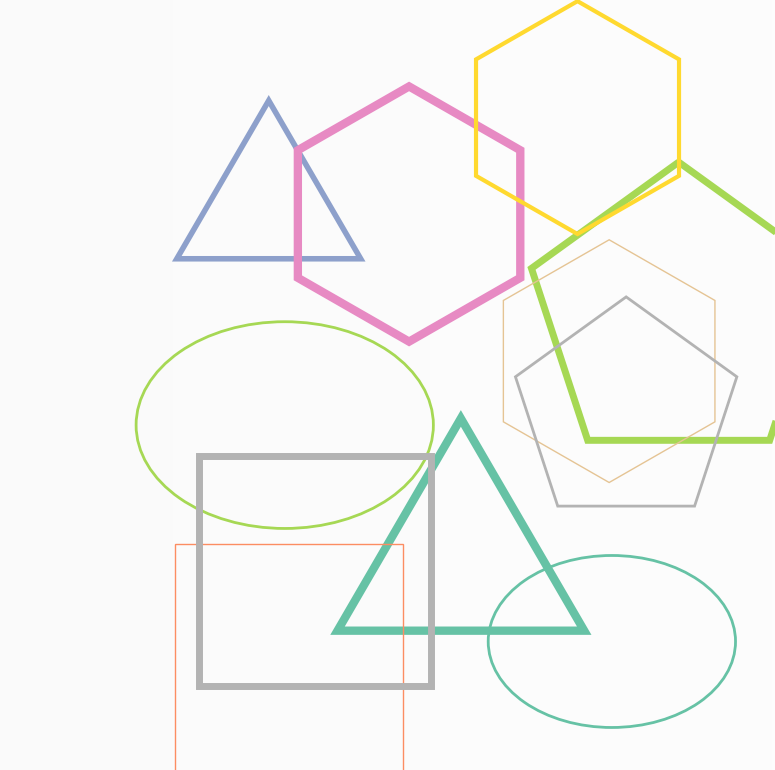[{"shape": "triangle", "thickness": 3, "radius": 0.92, "center": [0.595, 0.273]}, {"shape": "oval", "thickness": 1, "radius": 0.8, "center": [0.79, 0.167]}, {"shape": "square", "thickness": 0.5, "radius": 0.74, "center": [0.373, 0.147]}, {"shape": "triangle", "thickness": 2, "radius": 0.68, "center": [0.347, 0.732]}, {"shape": "hexagon", "thickness": 3, "radius": 0.83, "center": [0.528, 0.722]}, {"shape": "oval", "thickness": 1, "radius": 0.96, "center": [0.367, 0.448]}, {"shape": "pentagon", "thickness": 2.5, "radius": 1.0, "center": [0.876, 0.59]}, {"shape": "hexagon", "thickness": 1.5, "radius": 0.76, "center": [0.745, 0.847]}, {"shape": "hexagon", "thickness": 0.5, "radius": 0.79, "center": [0.786, 0.531]}, {"shape": "square", "thickness": 2.5, "radius": 0.75, "center": [0.407, 0.258]}, {"shape": "pentagon", "thickness": 1, "radius": 0.75, "center": [0.808, 0.464]}]